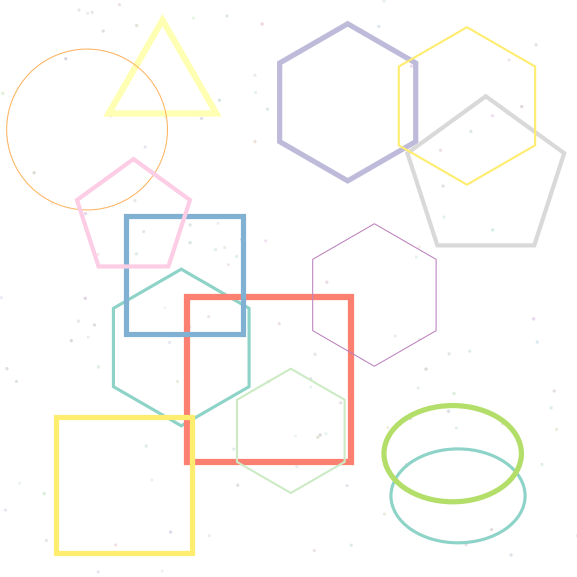[{"shape": "hexagon", "thickness": 1.5, "radius": 0.68, "center": [0.314, 0.397]}, {"shape": "oval", "thickness": 1.5, "radius": 0.58, "center": [0.793, 0.141]}, {"shape": "triangle", "thickness": 3, "radius": 0.54, "center": [0.281, 0.856]}, {"shape": "hexagon", "thickness": 2.5, "radius": 0.68, "center": [0.602, 0.822]}, {"shape": "square", "thickness": 3, "radius": 0.71, "center": [0.466, 0.342]}, {"shape": "square", "thickness": 2.5, "radius": 0.51, "center": [0.319, 0.523]}, {"shape": "circle", "thickness": 0.5, "radius": 0.7, "center": [0.151, 0.775]}, {"shape": "oval", "thickness": 2.5, "radius": 0.6, "center": [0.784, 0.214]}, {"shape": "pentagon", "thickness": 2, "radius": 0.51, "center": [0.231, 0.621]}, {"shape": "pentagon", "thickness": 2, "radius": 0.71, "center": [0.841, 0.69]}, {"shape": "hexagon", "thickness": 0.5, "radius": 0.62, "center": [0.648, 0.488]}, {"shape": "hexagon", "thickness": 1, "radius": 0.54, "center": [0.504, 0.253]}, {"shape": "hexagon", "thickness": 1, "radius": 0.68, "center": [0.809, 0.816]}, {"shape": "square", "thickness": 2.5, "radius": 0.59, "center": [0.214, 0.159]}]